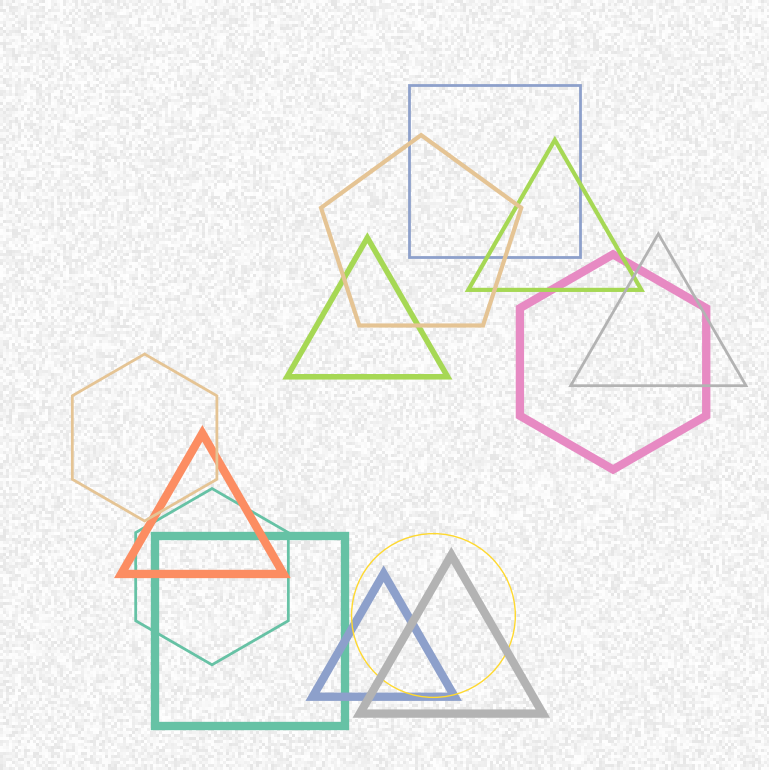[{"shape": "hexagon", "thickness": 1, "radius": 0.57, "center": [0.275, 0.251]}, {"shape": "square", "thickness": 3, "radius": 0.62, "center": [0.325, 0.181]}, {"shape": "triangle", "thickness": 3, "radius": 0.61, "center": [0.263, 0.315]}, {"shape": "triangle", "thickness": 3, "radius": 0.53, "center": [0.498, 0.148]}, {"shape": "square", "thickness": 1, "radius": 0.56, "center": [0.642, 0.778]}, {"shape": "hexagon", "thickness": 3, "radius": 0.7, "center": [0.796, 0.53]}, {"shape": "triangle", "thickness": 1.5, "radius": 0.65, "center": [0.721, 0.688]}, {"shape": "triangle", "thickness": 2, "radius": 0.6, "center": [0.477, 0.571]}, {"shape": "circle", "thickness": 0.5, "radius": 0.53, "center": [0.563, 0.201]}, {"shape": "hexagon", "thickness": 1, "radius": 0.54, "center": [0.188, 0.432]}, {"shape": "pentagon", "thickness": 1.5, "radius": 0.68, "center": [0.547, 0.688]}, {"shape": "triangle", "thickness": 1, "radius": 0.66, "center": [0.855, 0.565]}, {"shape": "triangle", "thickness": 3, "radius": 0.69, "center": [0.586, 0.142]}]